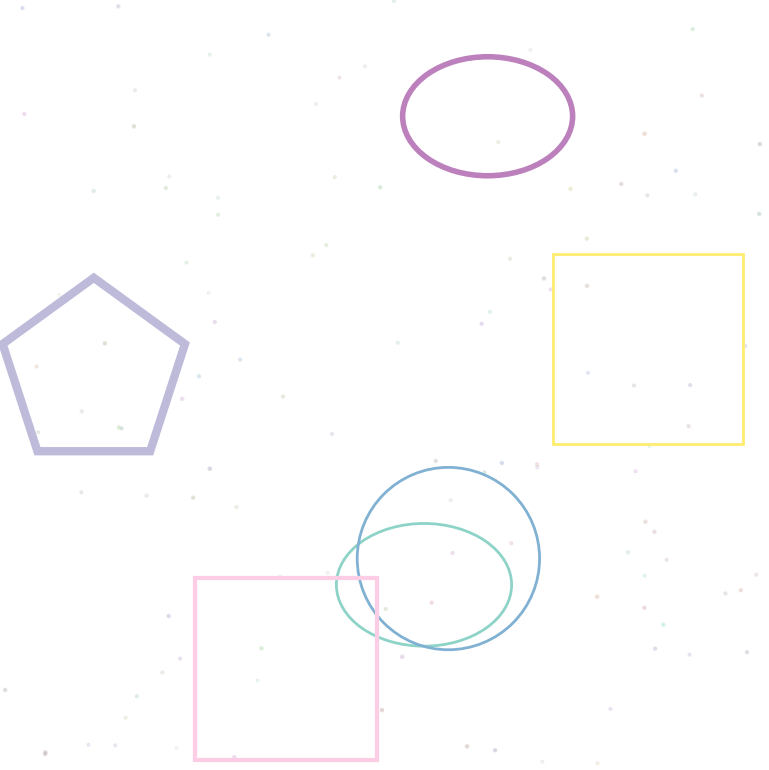[{"shape": "oval", "thickness": 1, "radius": 0.57, "center": [0.551, 0.24]}, {"shape": "pentagon", "thickness": 3, "radius": 0.62, "center": [0.122, 0.515]}, {"shape": "circle", "thickness": 1, "radius": 0.59, "center": [0.582, 0.275]}, {"shape": "square", "thickness": 1.5, "radius": 0.59, "center": [0.371, 0.131]}, {"shape": "oval", "thickness": 2, "radius": 0.55, "center": [0.633, 0.849]}, {"shape": "square", "thickness": 1, "radius": 0.62, "center": [0.841, 0.546]}]